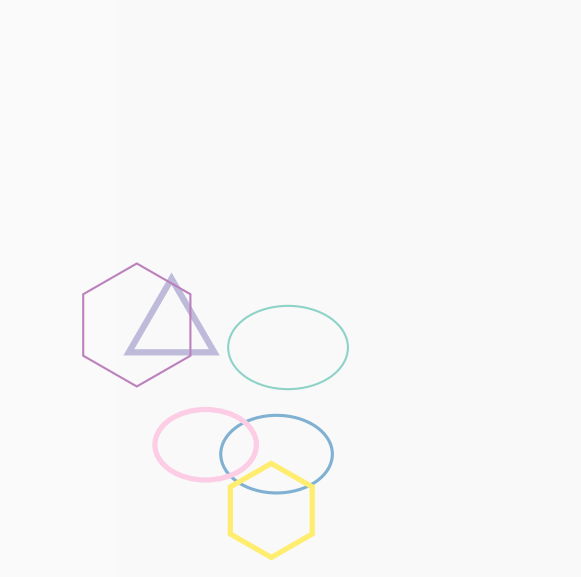[{"shape": "oval", "thickness": 1, "radius": 0.52, "center": [0.496, 0.397]}, {"shape": "triangle", "thickness": 3, "radius": 0.42, "center": [0.295, 0.432]}, {"shape": "oval", "thickness": 1.5, "radius": 0.48, "center": [0.476, 0.213]}, {"shape": "oval", "thickness": 2.5, "radius": 0.44, "center": [0.354, 0.229]}, {"shape": "hexagon", "thickness": 1, "radius": 0.53, "center": [0.235, 0.436]}, {"shape": "hexagon", "thickness": 2.5, "radius": 0.41, "center": [0.467, 0.115]}]